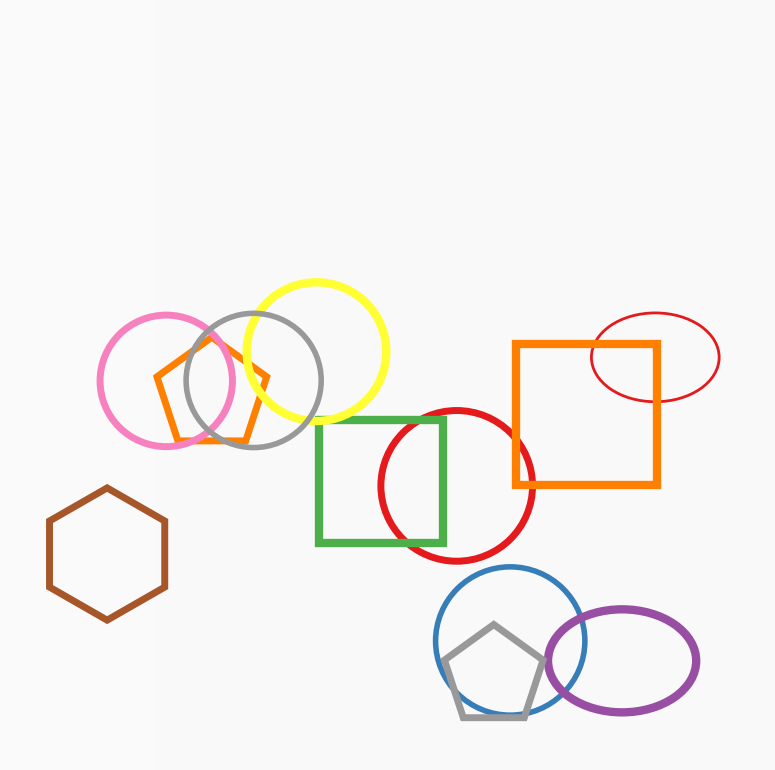[{"shape": "oval", "thickness": 1, "radius": 0.41, "center": [0.846, 0.536]}, {"shape": "circle", "thickness": 2.5, "radius": 0.49, "center": [0.589, 0.369]}, {"shape": "circle", "thickness": 2, "radius": 0.48, "center": [0.658, 0.168]}, {"shape": "square", "thickness": 3, "radius": 0.4, "center": [0.492, 0.375]}, {"shape": "oval", "thickness": 3, "radius": 0.48, "center": [0.803, 0.142]}, {"shape": "square", "thickness": 3, "radius": 0.46, "center": [0.757, 0.462]}, {"shape": "pentagon", "thickness": 2.5, "radius": 0.37, "center": [0.273, 0.488]}, {"shape": "circle", "thickness": 3, "radius": 0.45, "center": [0.408, 0.543]}, {"shape": "hexagon", "thickness": 2.5, "radius": 0.43, "center": [0.138, 0.28]}, {"shape": "circle", "thickness": 2.5, "radius": 0.43, "center": [0.215, 0.505]}, {"shape": "pentagon", "thickness": 2.5, "radius": 0.33, "center": [0.637, 0.122]}, {"shape": "circle", "thickness": 2, "radius": 0.44, "center": [0.327, 0.506]}]